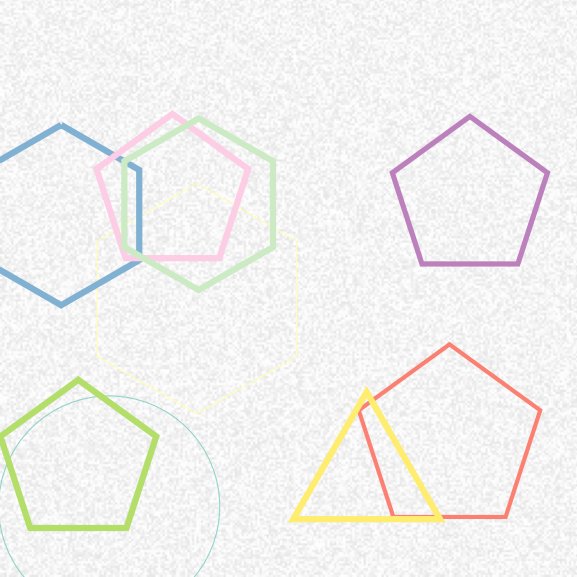[{"shape": "circle", "thickness": 0.5, "radius": 0.96, "center": [0.189, 0.122]}, {"shape": "hexagon", "thickness": 0.5, "radius": 1.0, "center": [0.341, 0.482]}, {"shape": "pentagon", "thickness": 2, "radius": 0.83, "center": [0.778, 0.238]}, {"shape": "hexagon", "thickness": 3, "radius": 0.78, "center": [0.106, 0.627]}, {"shape": "pentagon", "thickness": 3, "radius": 0.71, "center": [0.136, 0.2]}, {"shape": "pentagon", "thickness": 3, "radius": 0.69, "center": [0.298, 0.664]}, {"shape": "pentagon", "thickness": 2.5, "radius": 0.71, "center": [0.814, 0.656]}, {"shape": "hexagon", "thickness": 3, "radius": 0.74, "center": [0.344, 0.646]}, {"shape": "triangle", "thickness": 3, "radius": 0.73, "center": [0.635, 0.174]}]